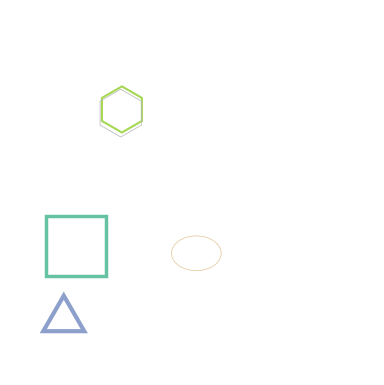[{"shape": "square", "thickness": 2.5, "radius": 0.39, "center": [0.197, 0.361]}, {"shape": "triangle", "thickness": 3, "radius": 0.31, "center": [0.166, 0.171]}, {"shape": "hexagon", "thickness": 1.5, "radius": 0.3, "center": [0.317, 0.716]}, {"shape": "oval", "thickness": 0.5, "radius": 0.32, "center": [0.51, 0.342]}, {"shape": "hexagon", "thickness": 0.5, "radius": 0.31, "center": [0.314, 0.706]}]